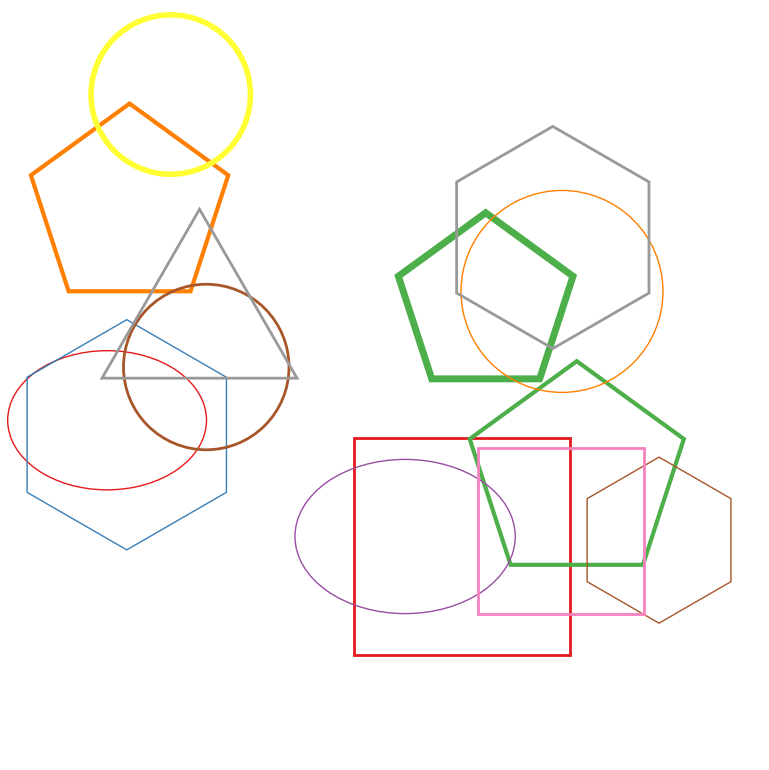[{"shape": "square", "thickness": 1, "radius": 0.7, "center": [0.6, 0.29]}, {"shape": "oval", "thickness": 0.5, "radius": 0.65, "center": [0.139, 0.454]}, {"shape": "hexagon", "thickness": 0.5, "radius": 0.75, "center": [0.165, 0.435]}, {"shape": "pentagon", "thickness": 1.5, "radius": 0.73, "center": [0.749, 0.385]}, {"shape": "pentagon", "thickness": 2.5, "radius": 0.6, "center": [0.631, 0.604]}, {"shape": "oval", "thickness": 0.5, "radius": 0.72, "center": [0.526, 0.303]}, {"shape": "circle", "thickness": 0.5, "radius": 0.66, "center": [0.73, 0.622]}, {"shape": "pentagon", "thickness": 1.5, "radius": 0.67, "center": [0.168, 0.731]}, {"shape": "circle", "thickness": 2, "radius": 0.52, "center": [0.222, 0.877]}, {"shape": "circle", "thickness": 1, "radius": 0.54, "center": [0.268, 0.523]}, {"shape": "hexagon", "thickness": 0.5, "radius": 0.54, "center": [0.856, 0.298]}, {"shape": "square", "thickness": 1, "radius": 0.54, "center": [0.729, 0.31]}, {"shape": "hexagon", "thickness": 1, "radius": 0.72, "center": [0.718, 0.692]}, {"shape": "triangle", "thickness": 1, "radius": 0.73, "center": [0.259, 0.582]}]